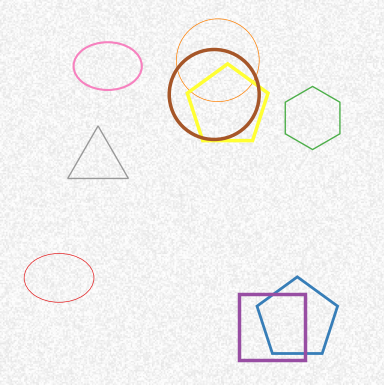[{"shape": "oval", "thickness": 0.5, "radius": 0.45, "center": [0.153, 0.278]}, {"shape": "pentagon", "thickness": 2, "radius": 0.55, "center": [0.772, 0.171]}, {"shape": "hexagon", "thickness": 1, "radius": 0.41, "center": [0.812, 0.694]}, {"shape": "square", "thickness": 2.5, "radius": 0.42, "center": [0.706, 0.151]}, {"shape": "circle", "thickness": 0.5, "radius": 0.54, "center": [0.566, 0.844]}, {"shape": "pentagon", "thickness": 2.5, "radius": 0.55, "center": [0.591, 0.724]}, {"shape": "circle", "thickness": 2.5, "radius": 0.58, "center": [0.556, 0.755]}, {"shape": "oval", "thickness": 1.5, "radius": 0.44, "center": [0.28, 0.828]}, {"shape": "triangle", "thickness": 1, "radius": 0.45, "center": [0.255, 0.582]}]